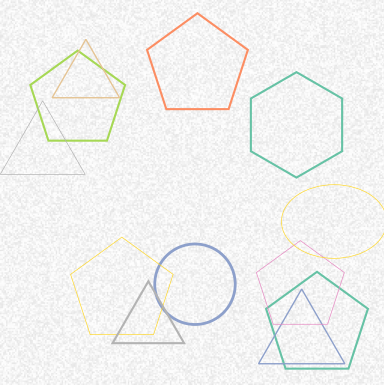[{"shape": "hexagon", "thickness": 1.5, "radius": 0.68, "center": [0.77, 0.676]}, {"shape": "pentagon", "thickness": 1.5, "radius": 0.7, "center": [0.823, 0.155]}, {"shape": "pentagon", "thickness": 1.5, "radius": 0.69, "center": [0.513, 0.828]}, {"shape": "triangle", "thickness": 1, "radius": 0.65, "center": [0.784, 0.12]}, {"shape": "circle", "thickness": 2, "radius": 0.52, "center": [0.506, 0.262]}, {"shape": "pentagon", "thickness": 0.5, "radius": 0.6, "center": [0.78, 0.255]}, {"shape": "pentagon", "thickness": 1.5, "radius": 0.65, "center": [0.202, 0.739]}, {"shape": "pentagon", "thickness": 0.5, "radius": 0.7, "center": [0.317, 0.244]}, {"shape": "oval", "thickness": 0.5, "radius": 0.68, "center": [0.868, 0.425]}, {"shape": "triangle", "thickness": 1, "radius": 0.51, "center": [0.223, 0.797]}, {"shape": "triangle", "thickness": 1.5, "radius": 0.54, "center": [0.385, 0.162]}, {"shape": "triangle", "thickness": 0.5, "radius": 0.64, "center": [0.111, 0.611]}]